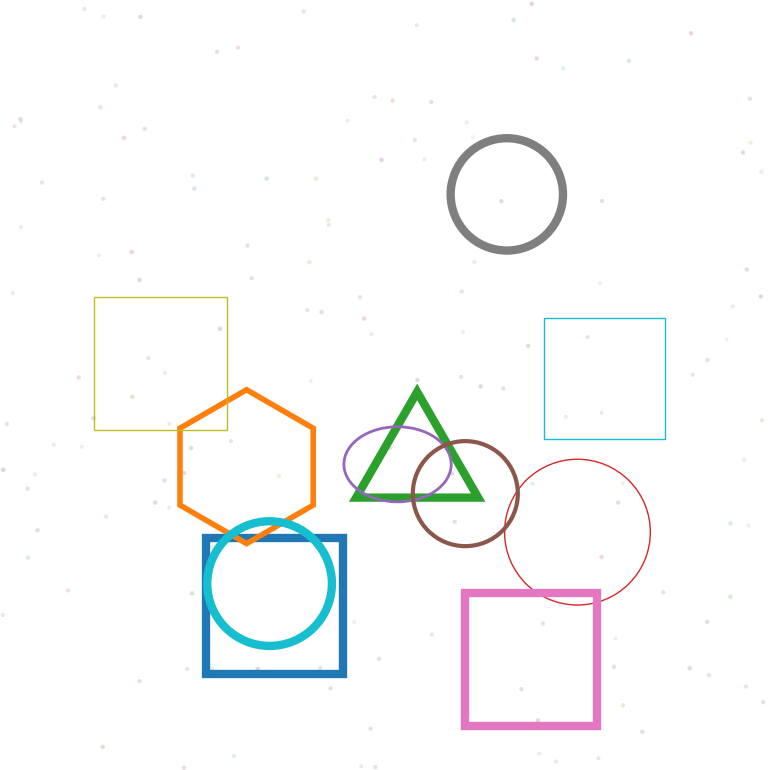[{"shape": "square", "thickness": 3, "radius": 0.44, "center": [0.356, 0.213]}, {"shape": "hexagon", "thickness": 2, "radius": 0.5, "center": [0.32, 0.394]}, {"shape": "triangle", "thickness": 3, "radius": 0.46, "center": [0.542, 0.4]}, {"shape": "circle", "thickness": 0.5, "radius": 0.47, "center": [0.75, 0.309]}, {"shape": "oval", "thickness": 1, "radius": 0.35, "center": [0.516, 0.397]}, {"shape": "circle", "thickness": 1.5, "radius": 0.34, "center": [0.604, 0.359]}, {"shape": "square", "thickness": 3, "radius": 0.43, "center": [0.69, 0.143]}, {"shape": "circle", "thickness": 3, "radius": 0.36, "center": [0.658, 0.748]}, {"shape": "square", "thickness": 0.5, "radius": 0.43, "center": [0.208, 0.528]}, {"shape": "circle", "thickness": 3, "radius": 0.4, "center": [0.35, 0.242]}, {"shape": "square", "thickness": 0.5, "radius": 0.39, "center": [0.785, 0.508]}]